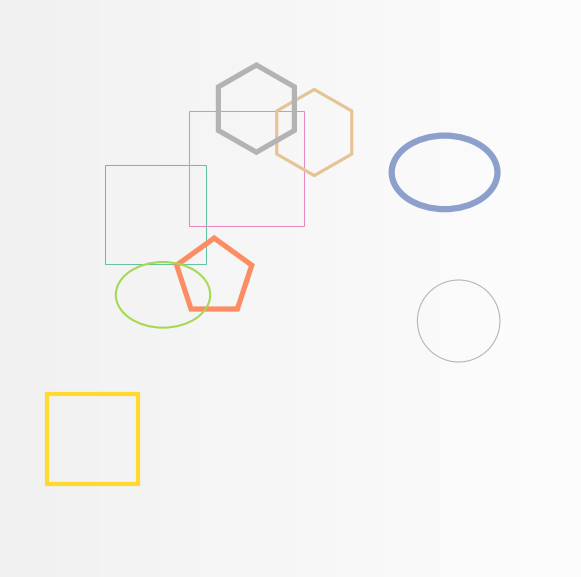[{"shape": "square", "thickness": 0.5, "radius": 0.43, "center": [0.268, 0.627]}, {"shape": "pentagon", "thickness": 2.5, "radius": 0.34, "center": [0.369, 0.519]}, {"shape": "oval", "thickness": 3, "radius": 0.46, "center": [0.765, 0.701]}, {"shape": "square", "thickness": 0.5, "radius": 0.5, "center": [0.424, 0.707]}, {"shape": "oval", "thickness": 1, "radius": 0.41, "center": [0.28, 0.489]}, {"shape": "square", "thickness": 2, "radius": 0.39, "center": [0.159, 0.239]}, {"shape": "hexagon", "thickness": 1.5, "radius": 0.37, "center": [0.541, 0.77]}, {"shape": "circle", "thickness": 0.5, "radius": 0.35, "center": [0.789, 0.443]}, {"shape": "hexagon", "thickness": 2.5, "radius": 0.38, "center": [0.441, 0.811]}]